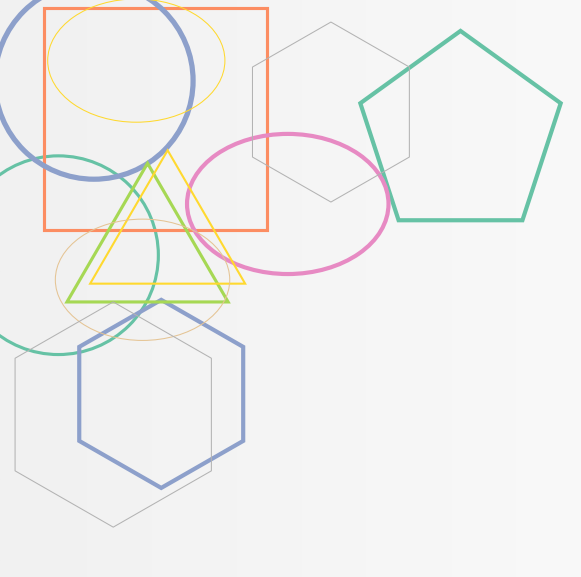[{"shape": "pentagon", "thickness": 2, "radius": 0.91, "center": [0.792, 0.764]}, {"shape": "circle", "thickness": 1.5, "radius": 0.86, "center": [0.1, 0.557]}, {"shape": "square", "thickness": 1.5, "radius": 0.96, "center": [0.268, 0.793]}, {"shape": "circle", "thickness": 2.5, "radius": 0.85, "center": [0.162, 0.859]}, {"shape": "hexagon", "thickness": 2, "radius": 0.81, "center": [0.277, 0.317]}, {"shape": "oval", "thickness": 2, "radius": 0.87, "center": [0.495, 0.646]}, {"shape": "triangle", "thickness": 1.5, "radius": 0.8, "center": [0.254, 0.556]}, {"shape": "triangle", "thickness": 1, "radius": 0.77, "center": [0.288, 0.585]}, {"shape": "oval", "thickness": 0.5, "radius": 0.76, "center": [0.234, 0.894]}, {"shape": "oval", "thickness": 0.5, "radius": 0.75, "center": [0.245, 0.515]}, {"shape": "hexagon", "thickness": 0.5, "radius": 0.78, "center": [0.569, 0.805]}, {"shape": "hexagon", "thickness": 0.5, "radius": 0.97, "center": [0.195, 0.281]}]